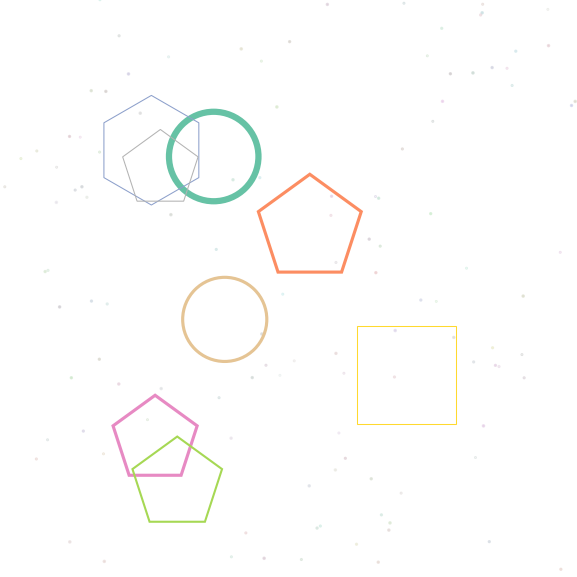[{"shape": "circle", "thickness": 3, "radius": 0.39, "center": [0.37, 0.728]}, {"shape": "pentagon", "thickness": 1.5, "radius": 0.47, "center": [0.536, 0.604]}, {"shape": "hexagon", "thickness": 0.5, "radius": 0.47, "center": [0.262, 0.739]}, {"shape": "pentagon", "thickness": 1.5, "radius": 0.38, "center": [0.269, 0.238]}, {"shape": "pentagon", "thickness": 1, "radius": 0.41, "center": [0.307, 0.162]}, {"shape": "square", "thickness": 0.5, "radius": 0.43, "center": [0.704, 0.35]}, {"shape": "circle", "thickness": 1.5, "radius": 0.36, "center": [0.389, 0.446]}, {"shape": "pentagon", "thickness": 0.5, "radius": 0.34, "center": [0.278, 0.706]}]